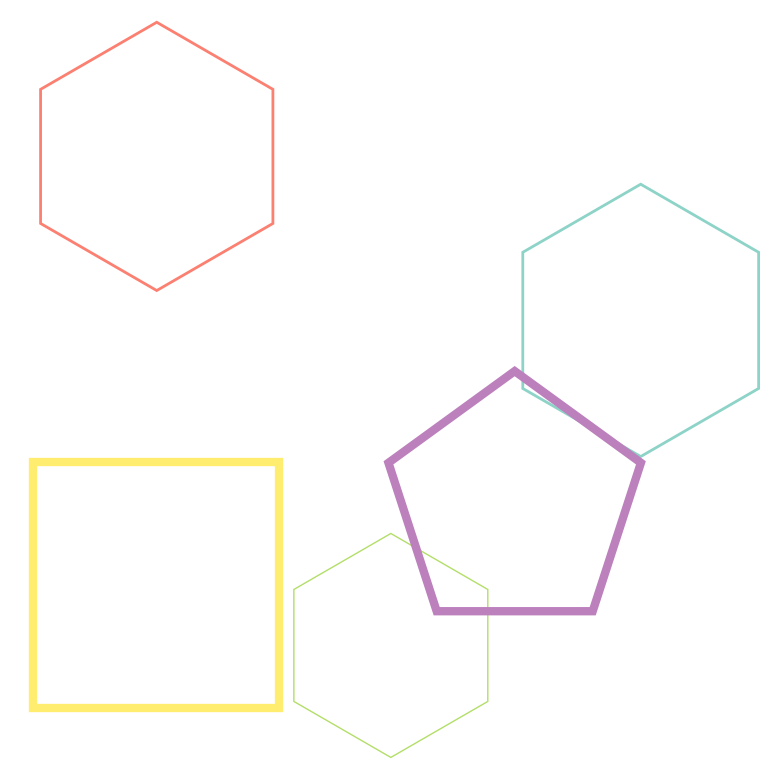[{"shape": "hexagon", "thickness": 1, "radius": 0.88, "center": [0.832, 0.584]}, {"shape": "hexagon", "thickness": 1, "radius": 0.87, "center": [0.204, 0.797]}, {"shape": "hexagon", "thickness": 0.5, "radius": 0.73, "center": [0.508, 0.162]}, {"shape": "pentagon", "thickness": 3, "radius": 0.86, "center": [0.668, 0.346]}, {"shape": "square", "thickness": 3, "radius": 0.8, "center": [0.203, 0.241]}]